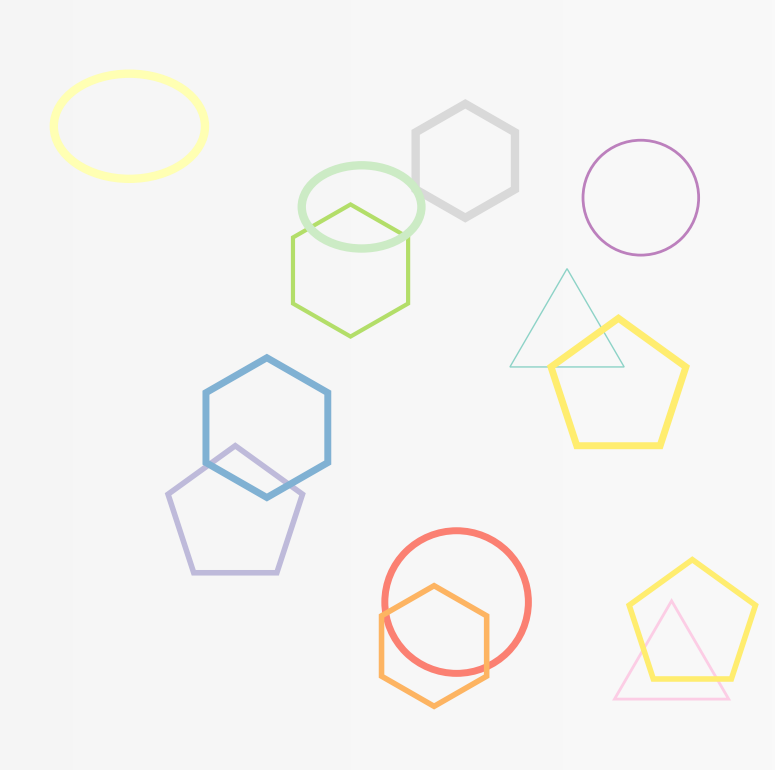[{"shape": "triangle", "thickness": 0.5, "radius": 0.43, "center": [0.732, 0.566]}, {"shape": "oval", "thickness": 3, "radius": 0.49, "center": [0.167, 0.836]}, {"shape": "pentagon", "thickness": 2, "radius": 0.46, "center": [0.304, 0.33]}, {"shape": "circle", "thickness": 2.5, "radius": 0.46, "center": [0.589, 0.218]}, {"shape": "hexagon", "thickness": 2.5, "radius": 0.45, "center": [0.344, 0.445]}, {"shape": "hexagon", "thickness": 2, "radius": 0.39, "center": [0.56, 0.161]}, {"shape": "hexagon", "thickness": 1.5, "radius": 0.43, "center": [0.452, 0.649]}, {"shape": "triangle", "thickness": 1, "radius": 0.43, "center": [0.867, 0.135]}, {"shape": "hexagon", "thickness": 3, "radius": 0.37, "center": [0.6, 0.791]}, {"shape": "circle", "thickness": 1, "radius": 0.37, "center": [0.827, 0.743]}, {"shape": "oval", "thickness": 3, "radius": 0.39, "center": [0.467, 0.731]}, {"shape": "pentagon", "thickness": 2.5, "radius": 0.46, "center": [0.798, 0.495]}, {"shape": "pentagon", "thickness": 2, "radius": 0.43, "center": [0.893, 0.188]}]